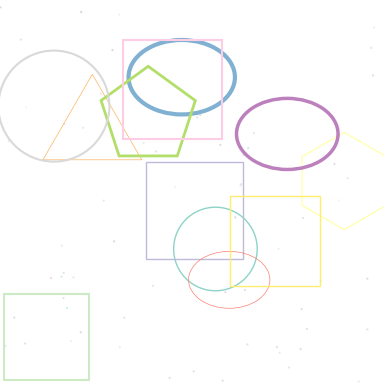[{"shape": "circle", "thickness": 1, "radius": 0.54, "center": [0.56, 0.353]}, {"shape": "hexagon", "thickness": 1, "radius": 0.63, "center": [0.894, 0.53]}, {"shape": "square", "thickness": 1, "radius": 0.63, "center": [0.505, 0.453]}, {"shape": "oval", "thickness": 0.5, "radius": 0.53, "center": [0.595, 0.273]}, {"shape": "oval", "thickness": 3, "radius": 0.69, "center": [0.472, 0.799]}, {"shape": "triangle", "thickness": 0.5, "radius": 0.74, "center": [0.24, 0.659]}, {"shape": "pentagon", "thickness": 2, "radius": 0.64, "center": [0.385, 0.699]}, {"shape": "square", "thickness": 1.5, "radius": 0.64, "center": [0.447, 0.767]}, {"shape": "circle", "thickness": 1.5, "radius": 0.72, "center": [0.14, 0.724]}, {"shape": "oval", "thickness": 2.5, "radius": 0.66, "center": [0.746, 0.652]}, {"shape": "square", "thickness": 1.5, "radius": 0.55, "center": [0.121, 0.125]}, {"shape": "square", "thickness": 1, "radius": 0.58, "center": [0.713, 0.374]}]